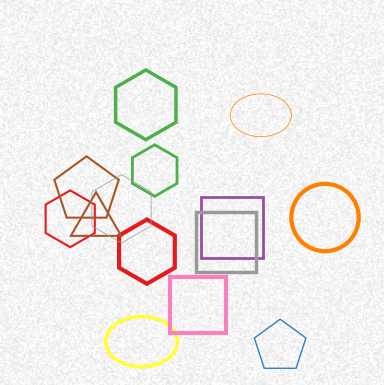[{"shape": "hexagon", "thickness": 1.5, "radius": 0.37, "center": [0.182, 0.432]}, {"shape": "hexagon", "thickness": 3, "radius": 0.42, "center": [0.382, 0.346]}, {"shape": "pentagon", "thickness": 1, "radius": 0.35, "center": [0.728, 0.1]}, {"shape": "hexagon", "thickness": 2, "radius": 0.33, "center": [0.402, 0.557]}, {"shape": "hexagon", "thickness": 2.5, "radius": 0.45, "center": [0.379, 0.728]}, {"shape": "square", "thickness": 2, "radius": 0.4, "center": [0.603, 0.41]}, {"shape": "circle", "thickness": 3, "radius": 0.44, "center": [0.844, 0.435]}, {"shape": "oval", "thickness": 0.5, "radius": 0.4, "center": [0.677, 0.701]}, {"shape": "oval", "thickness": 2.5, "radius": 0.47, "center": [0.368, 0.113]}, {"shape": "triangle", "thickness": 1.5, "radius": 0.38, "center": [0.249, 0.425]}, {"shape": "pentagon", "thickness": 1.5, "radius": 0.44, "center": [0.225, 0.506]}, {"shape": "square", "thickness": 3, "radius": 0.36, "center": [0.513, 0.208]}, {"shape": "hexagon", "thickness": 0.5, "radius": 0.44, "center": [0.316, 0.458]}, {"shape": "square", "thickness": 2.5, "radius": 0.39, "center": [0.588, 0.372]}]